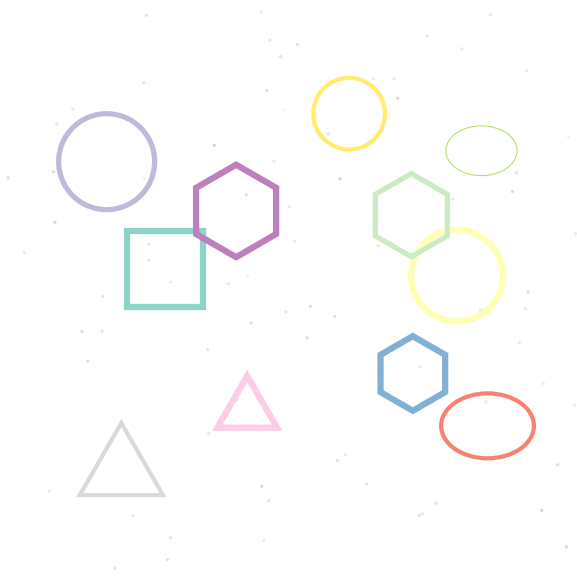[{"shape": "square", "thickness": 3, "radius": 0.33, "center": [0.286, 0.533]}, {"shape": "circle", "thickness": 3, "radius": 0.4, "center": [0.791, 0.522]}, {"shape": "circle", "thickness": 2.5, "radius": 0.42, "center": [0.185, 0.719]}, {"shape": "oval", "thickness": 2, "radius": 0.4, "center": [0.844, 0.262]}, {"shape": "hexagon", "thickness": 3, "radius": 0.32, "center": [0.715, 0.352]}, {"shape": "oval", "thickness": 0.5, "radius": 0.31, "center": [0.834, 0.738]}, {"shape": "triangle", "thickness": 3, "radius": 0.3, "center": [0.428, 0.288]}, {"shape": "triangle", "thickness": 2, "radius": 0.42, "center": [0.21, 0.183]}, {"shape": "hexagon", "thickness": 3, "radius": 0.4, "center": [0.409, 0.634]}, {"shape": "hexagon", "thickness": 2.5, "radius": 0.36, "center": [0.712, 0.627]}, {"shape": "circle", "thickness": 2, "radius": 0.31, "center": [0.605, 0.802]}]